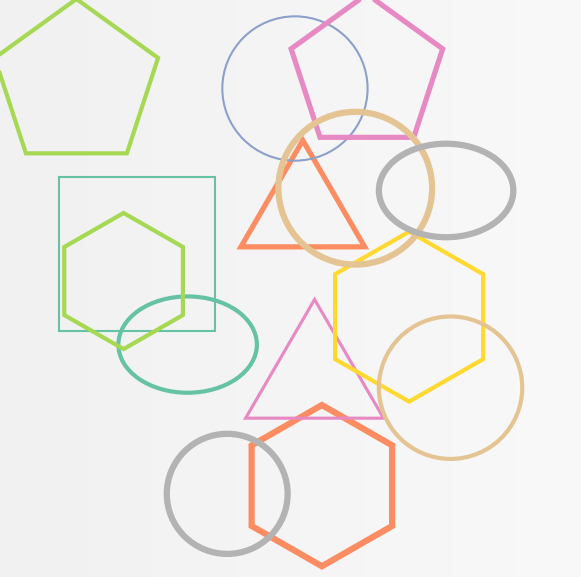[{"shape": "square", "thickness": 1, "radius": 0.67, "center": [0.236, 0.559]}, {"shape": "oval", "thickness": 2, "radius": 0.6, "center": [0.323, 0.402]}, {"shape": "triangle", "thickness": 2.5, "radius": 0.61, "center": [0.521, 0.633]}, {"shape": "hexagon", "thickness": 3, "radius": 0.7, "center": [0.554, 0.158]}, {"shape": "circle", "thickness": 1, "radius": 0.62, "center": [0.507, 0.846]}, {"shape": "triangle", "thickness": 1.5, "radius": 0.69, "center": [0.541, 0.344]}, {"shape": "pentagon", "thickness": 2.5, "radius": 0.69, "center": [0.631, 0.872]}, {"shape": "hexagon", "thickness": 2, "radius": 0.59, "center": [0.213, 0.512]}, {"shape": "pentagon", "thickness": 2, "radius": 0.74, "center": [0.131, 0.853]}, {"shape": "hexagon", "thickness": 2, "radius": 0.74, "center": [0.704, 0.451]}, {"shape": "circle", "thickness": 3, "radius": 0.66, "center": [0.611, 0.673]}, {"shape": "circle", "thickness": 2, "radius": 0.62, "center": [0.775, 0.328]}, {"shape": "oval", "thickness": 3, "radius": 0.58, "center": [0.767, 0.669]}, {"shape": "circle", "thickness": 3, "radius": 0.52, "center": [0.391, 0.144]}]